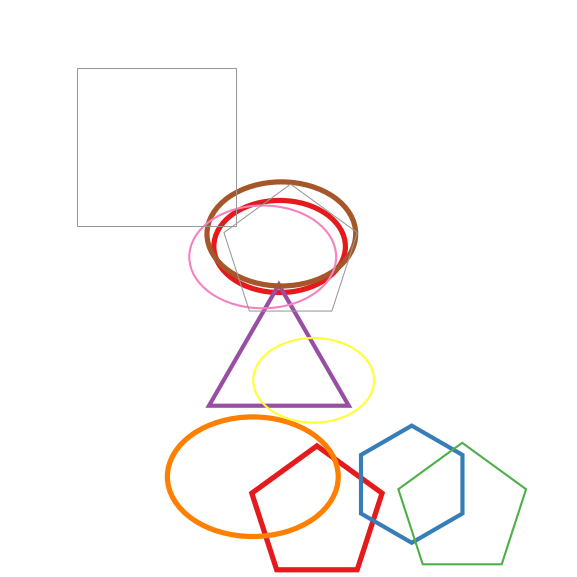[{"shape": "pentagon", "thickness": 2.5, "radius": 0.59, "center": [0.549, 0.108]}, {"shape": "oval", "thickness": 2.5, "radius": 0.57, "center": [0.484, 0.572]}, {"shape": "hexagon", "thickness": 2, "radius": 0.51, "center": [0.713, 0.161]}, {"shape": "pentagon", "thickness": 1, "radius": 0.58, "center": [0.8, 0.116]}, {"shape": "triangle", "thickness": 2, "radius": 0.7, "center": [0.483, 0.366]}, {"shape": "oval", "thickness": 2.5, "radius": 0.74, "center": [0.438, 0.174]}, {"shape": "oval", "thickness": 1, "radius": 0.52, "center": [0.543, 0.341]}, {"shape": "oval", "thickness": 2.5, "radius": 0.64, "center": [0.487, 0.594]}, {"shape": "oval", "thickness": 1, "radius": 0.64, "center": [0.455, 0.554]}, {"shape": "square", "thickness": 0.5, "radius": 0.69, "center": [0.271, 0.744]}, {"shape": "pentagon", "thickness": 0.5, "radius": 0.61, "center": [0.503, 0.559]}]